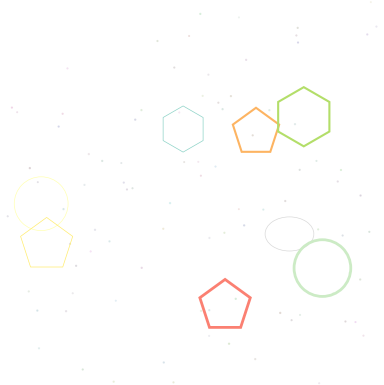[{"shape": "hexagon", "thickness": 0.5, "radius": 0.3, "center": [0.476, 0.665]}, {"shape": "circle", "thickness": 0.5, "radius": 0.35, "center": [0.107, 0.471]}, {"shape": "pentagon", "thickness": 2, "radius": 0.34, "center": [0.585, 0.205]}, {"shape": "pentagon", "thickness": 1.5, "radius": 0.32, "center": [0.665, 0.657]}, {"shape": "hexagon", "thickness": 1.5, "radius": 0.38, "center": [0.789, 0.697]}, {"shape": "oval", "thickness": 0.5, "radius": 0.32, "center": [0.752, 0.392]}, {"shape": "circle", "thickness": 2, "radius": 0.37, "center": [0.837, 0.304]}, {"shape": "pentagon", "thickness": 0.5, "radius": 0.36, "center": [0.121, 0.364]}]